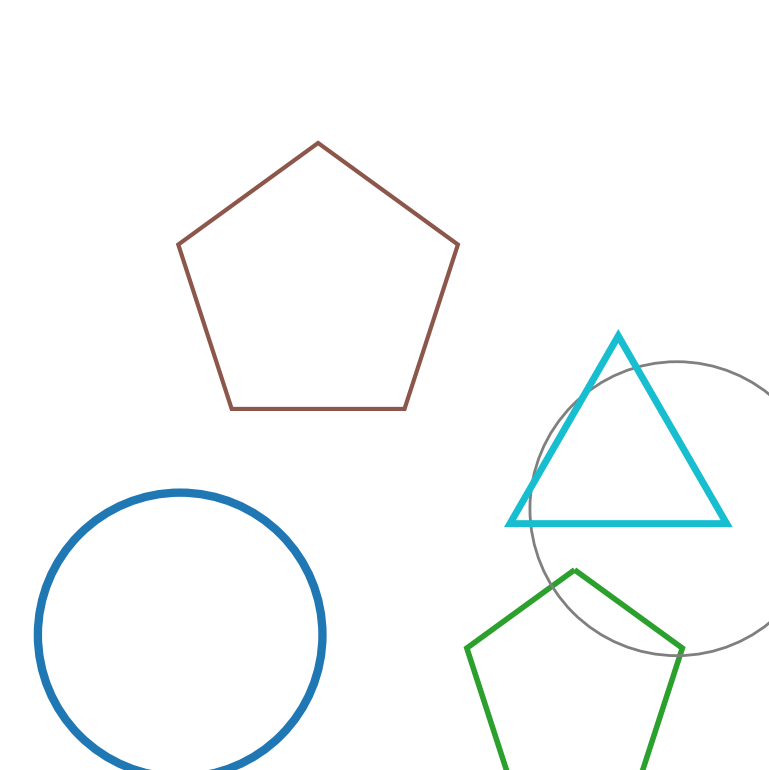[{"shape": "circle", "thickness": 3, "radius": 0.92, "center": [0.234, 0.175]}, {"shape": "pentagon", "thickness": 2, "radius": 0.74, "center": [0.746, 0.113]}, {"shape": "pentagon", "thickness": 1.5, "radius": 0.95, "center": [0.413, 0.623]}, {"shape": "circle", "thickness": 1, "radius": 0.95, "center": [0.879, 0.339]}, {"shape": "triangle", "thickness": 2.5, "radius": 0.81, "center": [0.803, 0.401]}]